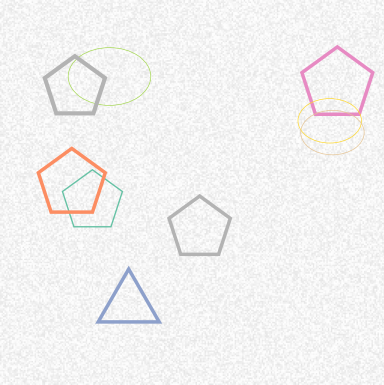[{"shape": "pentagon", "thickness": 1, "radius": 0.41, "center": [0.24, 0.477]}, {"shape": "pentagon", "thickness": 2.5, "radius": 0.46, "center": [0.186, 0.523]}, {"shape": "triangle", "thickness": 2.5, "radius": 0.46, "center": [0.334, 0.21]}, {"shape": "pentagon", "thickness": 2.5, "radius": 0.48, "center": [0.876, 0.781]}, {"shape": "oval", "thickness": 0.5, "radius": 0.54, "center": [0.284, 0.801]}, {"shape": "oval", "thickness": 0.5, "radius": 0.41, "center": [0.856, 0.686]}, {"shape": "oval", "thickness": 0.5, "radius": 0.41, "center": [0.863, 0.656]}, {"shape": "pentagon", "thickness": 2.5, "radius": 0.42, "center": [0.519, 0.407]}, {"shape": "pentagon", "thickness": 3, "radius": 0.41, "center": [0.194, 0.772]}]